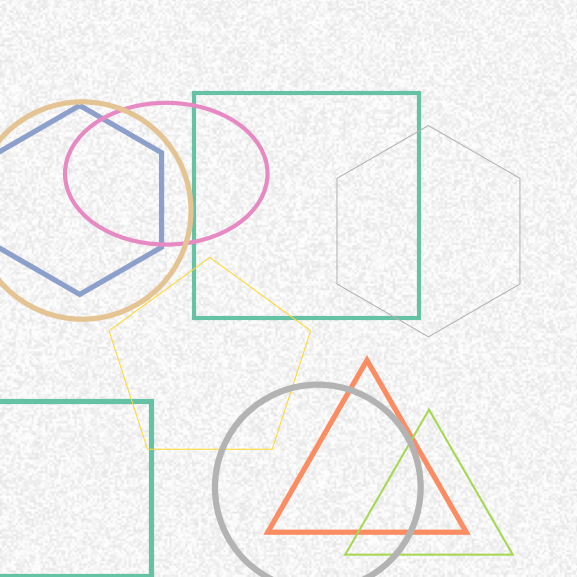[{"shape": "square", "thickness": 2.5, "radius": 0.76, "center": [0.11, 0.153]}, {"shape": "square", "thickness": 2, "radius": 0.97, "center": [0.531, 0.644]}, {"shape": "triangle", "thickness": 2.5, "radius": 0.99, "center": [0.636, 0.177]}, {"shape": "hexagon", "thickness": 2.5, "radius": 0.82, "center": [0.138, 0.653]}, {"shape": "oval", "thickness": 2, "radius": 0.88, "center": [0.288, 0.698]}, {"shape": "triangle", "thickness": 1, "radius": 0.84, "center": [0.743, 0.122]}, {"shape": "pentagon", "thickness": 0.5, "radius": 0.92, "center": [0.363, 0.37]}, {"shape": "circle", "thickness": 2.5, "radius": 0.94, "center": [0.143, 0.635]}, {"shape": "circle", "thickness": 3, "radius": 0.89, "center": [0.55, 0.155]}, {"shape": "hexagon", "thickness": 0.5, "radius": 0.91, "center": [0.742, 0.599]}]